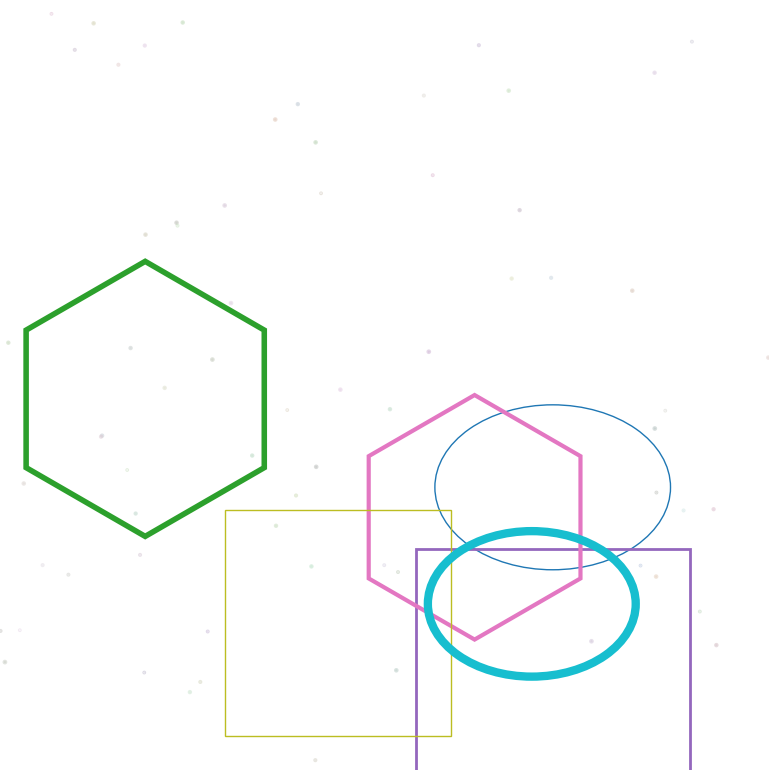[{"shape": "oval", "thickness": 0.5, "radius": 0.77, "center": [0.718, 0.367]}, {"shape": "hexagon", "thickness": 2, "radius": 0.89, "center": [0.189, 0.482]}, {"shape": "square", "thickness": 1, "radius": 0.89, "center": [0.718, 0.109]}, {"shape": "hexagon", "thickness": 1.5, "radius": 0.79, "center": [0.616, 0.328]}, {"shape": "square", "thickness": 0.5, "radius": 0.74, "center": [0.439, 0.191]}, {"shape": "oval", "thickness": 3, "radius": 0.67, "center": [0.691, 0.216]}]